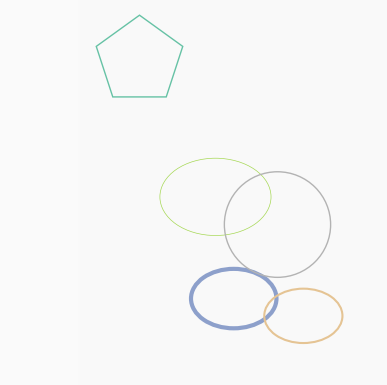[{"shape": "pentagon", "thickness": 1, "radius": 0.59, "center": [0.36, 0.843]}, {"shape": "oval", "thickness": 3, "radius": 0.55, "center": [0.603, 0.224]}, {"shape": "oval", "thickness": 0.5, "radius": 0.72, "center": [0.556, 0.489]}, {"shape": "oval", "thickness": 1.5, "radius": 0.5, "center": [0.783, 0.18]}, {"shape": "circle", "thickness": 1, "radius": 0.69, "center": [0.716, 0.417]}]